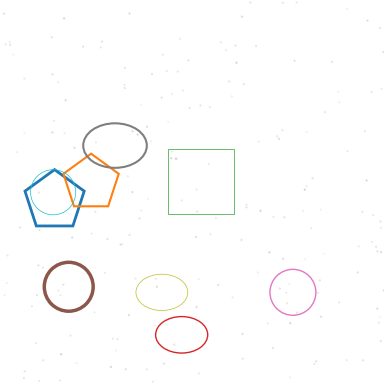[{"shape": "pentagon", "thickness": 2, "radius": 0.4, "center": [0.142, 0.479]}, {"shape": "pentagon", "thickness": 1.5, "radius": 0.38, "center": [0.237, 0.525]}, {"shape": "square", "thickness": 0.5, "radius": 0.43, "center": [0.521, 0.529]}, {"shape": "oval", "thickness": 1, "radius": 0.34, "center": [0.472, 0.13]}, {"shape": "circle", "thickness": 2.5, "radius": 0.32, "center": [0.179, 0.255]}, {"shape": "circle", "thickness": 1, "radius": 0.3, "center": [0.761, 0.241]}, {"shape": "oval", "thickness": 1.5, "radius": 0.41, "center": [0.299, 0.622]}, {"shape": "oval", "thickness": 0.5, "radius": 0.34, "center": [0.42, 0.241]}, {"shape": "circle", "thickness": 0.5, "radius": 0.29, "center": [0.138, 0.501]}]